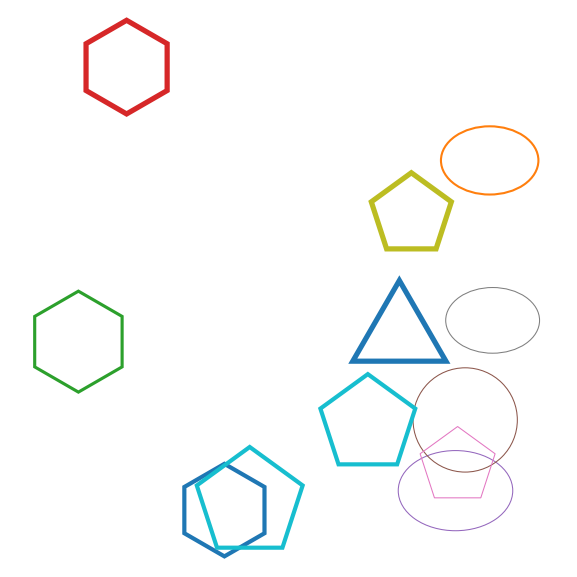[{"shape": "triangle", "thickness": 2.5, "radius": 0.47, "center": [0.692, 0.42]}, {"shape": "hexagon", "thickness": 2, "radius": 0.4, "center": [0.389, 0.116]}, {"shape": "oval", "thickness": 1, "radius": 0.42, "center": [0.848, 0.721]}, {"shape": "hexagon", "thickness": 1.5, "radius": 0.44, "center": [0.136, 0.408]}, {"shape": "hexagon", "thickness": 2.5, "radius": 0.41, "center": [0.219, 0.883]}, {"shape": "oval", "thickness": 0.5, "radius": 0.5, "center": [0.789, 0.15]}, {"shape": "circle", "thickness": 0.5, "radius": 0.45, "center": [0.806, 0.272]}, {"shape": "pentagon", "thickness": 0.5, "radius": 0.34, "center": [0.792, 0.192]}, {"shape": "oval", "thickness": 0.5, "radius": 0.41, "center": [0.853, 0.444]}, {"shape": "pentagon", "thickness": 2.5, "radius": 0.36, "center": [0.712, 0.627]}, {"shape": "pentagon", "thickness": 2, "radius": 0.43, "center": [0.637, 0.265]}, {"shape": "pentagon", "thickness": 2, "radius": 0.48, "center": [0.432, 0.129]}]